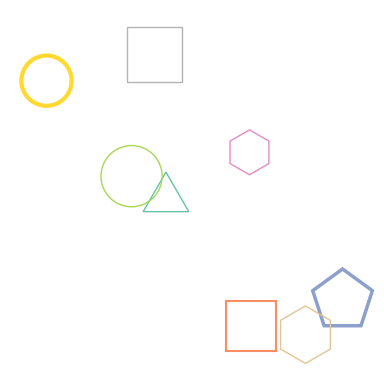[{"shape": "triangle", "thickness": 1, "radius": 0.34, "center": [0.431, 0.484]}, {"shape": "square", "thickness": 1.5, "radius": 0.33, "center": [0.652, 0.154]}, {"shape": "pentagon", "thickness": 2.5, "radius": 0.41, "center": [0.89, 0.22]}, {"shape": "hexagon", "thickness": 1, "radius": 0.29, "center": [0.648, 0.604]}, {"shape": "circle", "thickness": 1, "radius": 0.4, "center": [0.342, 0.542]}, {"shape": "circle", "thickness": 3, "radius": 0.33, "center": [0.121, 0.79]}, {"shape": "hexagon", "thickness": 1, "radius": 0.37, "center": [0.793, 0.131]}, {"shape": "square", "thickness": 1, "radius": 0.36, "center": [0.402, 0.858]}]